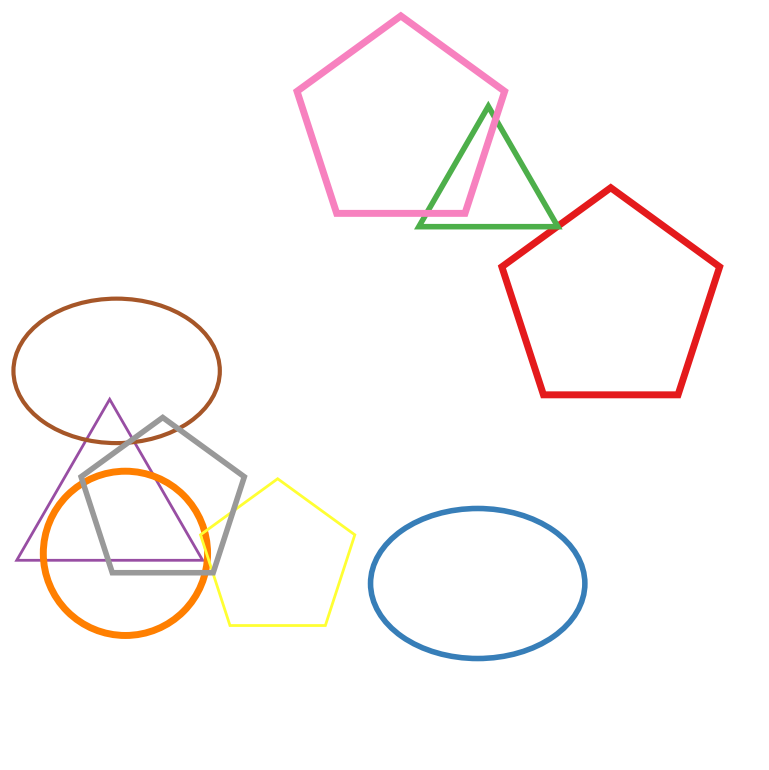[{"shape": "pentagon", "thickness": 2.5, "radius": 0.74, "center": [0.793, 0.608]}, {"shape": "oval", "thickness": 2, "radius": 0.7, "center": [0.62, 0.242]}, {"shape": "triangle", "thickness": 2, "radius": 0.52, "center": [0.634, 0.758]}, {"shape": "triangle", "thickness": 1, "radius": 0.7, "center": [0.142, 0.342]}, {"shape": "circle", "thickness": 2.5, "radius": 0.53, "center": [0.163, 0.281]}, {"shape": "pentagon", "thickness": 1, "radius": 0.53, "center": [0.361, 0.273]}, {"shape": "oval", "thickness": 1.5, "radius": 0.67, "center": [0.151, 0.518]}, {"shape": "pentagon", "thickness": 2.5, "radius": 0.71, "center": [0.521, 0.838]}, {"shape": "pentagon", "thickness": 2, "radius": 0.56, "center": [0.211, 0.346]}]